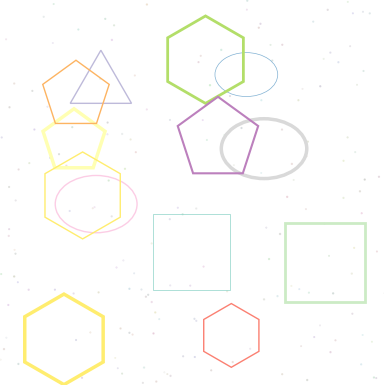[{"shape": "square", "thickness": 0.5, "radius": 0.5, "center": [0.498, 0.346]}, {"shape": "pentagon", "thickness": 2.5, "radius": 0.42, "center": [0.192, 0.633]}, {"shape": "triangle", "thickness": 1, "radius": 0.46, "center": [0.262, 0.778]}, {"shape": "hexagon", "thickness": 1, "radius": 0.41, "center": [0.601, 0.129]}, {"shape": "oval", "thickness": 0.5, "radius": 0.41, "center": [0.64, 0.806]}, {"shape": "pentagon", "thickness": 1, "radius": 0.45, "center": [0.197, 0.753]}, {"shape": "hexagon", "thickness": 2, "radius": 0.57, "center": [0.534, 0.845]}, {"shape": "oval", "thickness": 1, "radius": 0.53, "center": [0.25, 0.47]}, {"shape": "oval", "thickness": 2.5, "radius": 0.55, "center": [0.686, 0.614]}, {"shape": "pentagon", "thickness": 1.5, "radius": 0.55, "center": [0.566, 0.639]}, {"shape": "square", "thickness": 2, "radius": 0.52, "center": [0.844, 0.318]}, {"shape": "hexagon", "thickness": 1, "radius": 0.56, "center": [0.215, 0.492]}, {"shape": "hexagon", "thickness": 2.5, "radius": 0.59, "center": [0.166, 0.119]}]